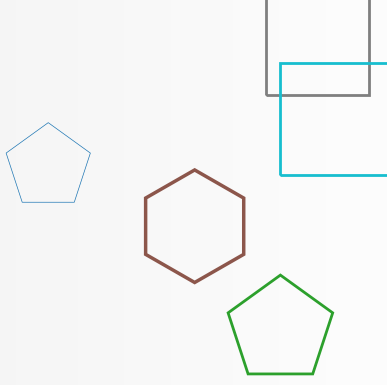[{"shape": "pentagon", "thickness": 0.5, "radius": 0.57, "center": [0.124, 0.567]}, {"shape": "pentagon", "thickness": 2, "radius": 0.71, "center": [0.724, 0.144]}, {"shape": "hexagon", "thickness": 2.5, "radius": 0.73, "center": [0.502, 0.412]}, {"shape": "square", "thickness": 2, "radius": 0.67, "center": [0.82, 0.887]}, {"shape": "square", "thickness": 2, "radius": 0.73, "center": [0.869, 0.691]}]